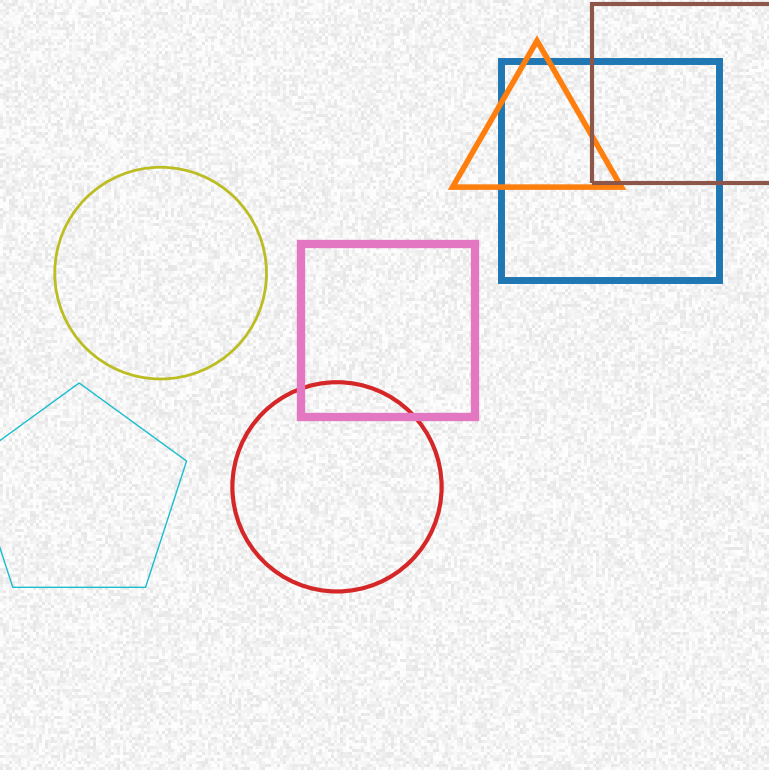[{"shape": "square", "thickness": 2.5, "radius": 0.71, "center": [0.792, 0.778]}, {"shape": "triangle", "thickness": 2, "radius": 0.63, "center": [0.697, 0.82]}, {"shape": "circle", "thickness": 1.5, "radius": 0.68, "center": [0.438, 0.368]}, {"shape": "square", "thickness": 1.5, "radius": 0.58, "center": [0.885, 0.879]}, {"shape": "square", "thickness": 3, "radius": 0.56, "center": [0.504, 0.571]}, {"shape": "circle", "thickness": 1, "radius": 0.69, "center": [0.209, 0.645]}, {"shape": "pentagon", "thickness": 0.5, "radius": 0.73, "center": [0.103, 0.356]}]